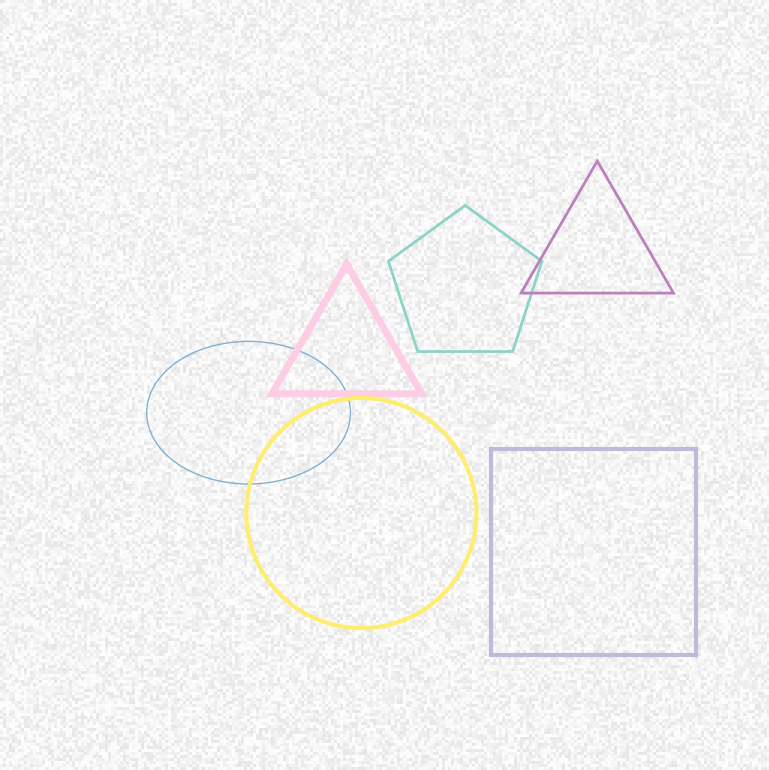[{"shape": "pentagon", "thickness": 1, "radius": 0.52, "center": [0.604, 0.628]}, {"shape": "square", "thickness": 1.5, "radius": 0.67, "center": [0.771, 0.283]}, {"shape": "oval", "thickness": 0.5, "radius": 0.66, "center": [0.323, 0.464]}, {"shape": "triangle", "thickness": 2.5, "radius": 0.56, "center": [0.45, 0.545]}, {"shape": "triangle", "thickness": 1, "radius": 0.57, "center": [0.776, 0.677]}, {"shape": "circle", "thickness": 1.5, "radius": 0.75, "center": [0.469, 0.334]}]